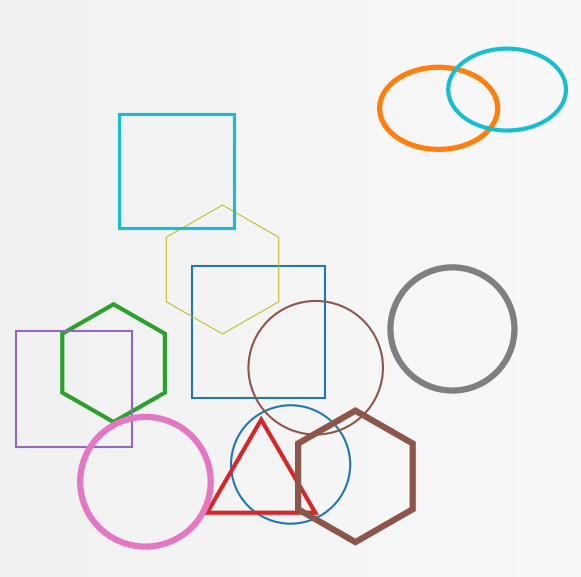[{"shape": "square", "thickness": 1, "radius": 0.57, "center": [0.444, 0.424]}, {"shape": "circle", "thickness": 1, "radius": 0.51, "center": [0.5, 0.195]}, {"shape": "oval", "thickness": 2.5, "radius": 0.51, "center": [0.755, 0.812]}, {"shape": "hexagon", "thickness": 2, "radius": 0.51, "center": [0.195, 0.37]}, {"shape": "triangle", "thickness": 2, "radius": 0.54, "center": [0.449, 0.165]}, {"shape": "square", "thickness": 1, "radius": 0.5, "center": [0.128, 0.326]}, {"shape": "hexagon", "thickness": 3, "radius": 0.57, "center": [0.611, 0.174]}, {"shape": "circle", "thickness": 1, "radius": 0.58, "center": [0.543, 0.362]}, {"shape": "circle", "thickness": 3, "radius": 0.56, "center": [0.25, 0.165]}, {"shape": "circle", "thickness": 3, "radius": 0.53, "center": [0.778, 0.43]}, {"shape": "hexagon", "thickness": 0.5, "radius": 0.56, "center": [0.383, 0.532]}, {"shape": "oval", "thickness": 2, "radius": 0.51, "center": [0.872, 0.844]}, {"shape": "square", "thickness": 1.5, "radius": 0.49, "center": [0.304, 0.703]}]